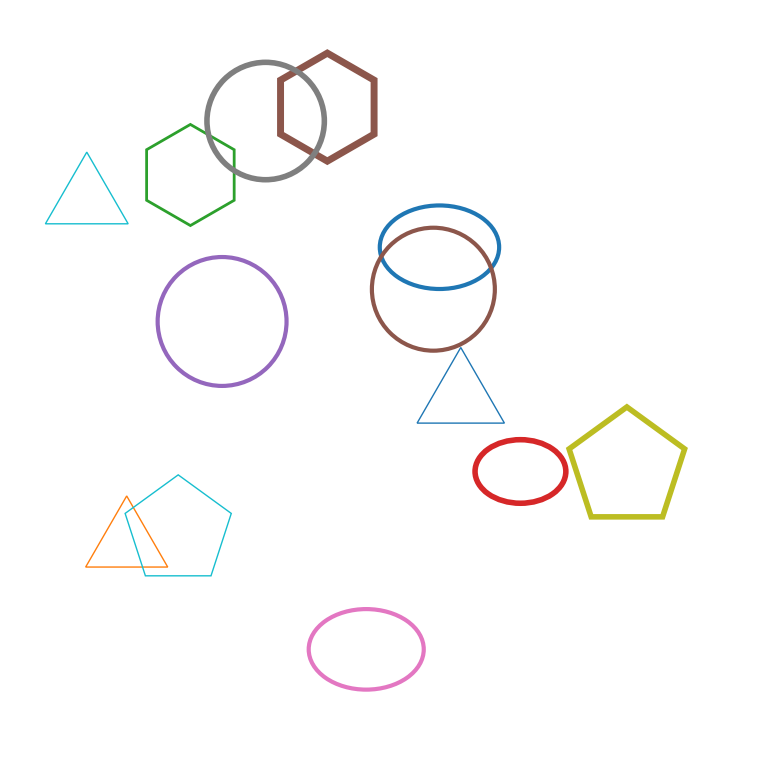[{"shape": "oval", "thickness": 1.5, "radius": 0.39, "center": [0.571, 0.679]}, {"shape": "triangle", "thickness": 0.5, "radius": 0.33, "center": [0.598, 0.483]}, {"shape": "triangle", "thickness": 0.5, "radius": 0.31, "center": [0.165, 0.294]}, {"shape": "hexagon", "thickness": 1, "radius": 0.33, "center": [0.247, 0.773]}, {"shape": "oval", "thickness": 2, "radius": 0.29, "center": [0.676, 0.388]}, {"shape": "circle", "thickness": 1.5, "radius": 0.42, "center": [0.288, 0.583]}, {"shape": "circle", "thickness": 1.5, "radius": 0.4, "center": [0.563, 0.624]}, {"shape": "hexagon", "thickness": 2.5, "radius": 0.35, "center": [0.425, 0.861]}, {"shape": "oval", "thickness": 1.5, "radius": 0.37, "center": [0.476, 0.157]}, {"shape": "circle", "thickness": 2, "radius": 0.38, "center": [0.345, 0.843]}, {"shape": "pentagon", "thickness": 2, "radius": 0.39, "center": [0.814, 0.393]}, {"shape": "pentagon", "thickness": 0.5, "radius": 0.36, "center": [0.231, 0.311]}, {"shape": "triangle", "thickness": 0.5, "radius": 0.31, "center": [0.113, 0.74]}]